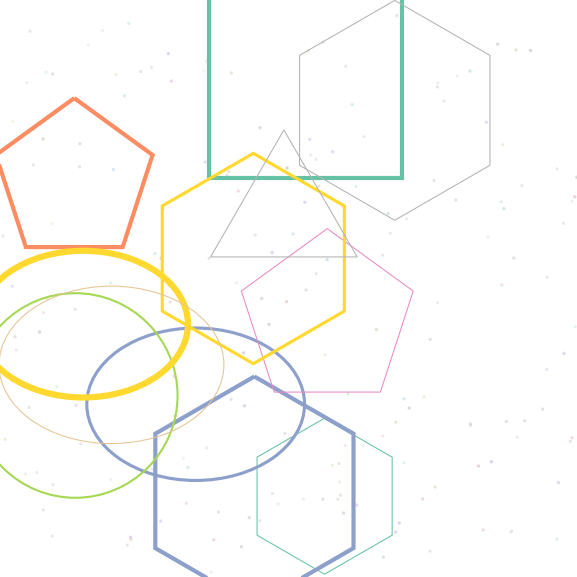[{"shape": "square", "thickness": 2, "radius": 0.84, "center": [0.529, 0.859]}, {"shape": "hexagon", "thickness": 0.5, "radius": 0.68, "center": [0.562, 0.14]}, {"shape": "pentagon", "thickness": 2, "radius": 0.71, "center": [0.129, 0.687]}, {"shape": "oval", "thickness": 1.5, "radius": 0.94, "center": [0.339, 0.299]}, {"shape": "hexagon", "thickness": 2, "radius": 0.99, "center": [0.441, 0.149]}, {"shape": "pentagon", "thickness": 0.5, "radius": 0.78, "center": [0.567, 0.447]}, {"shape": "circle", "thickness": 1, "radius": 0.89, "center": [0.13, 0.314]}, {"shape": "hexagon", "thickness": 1.5, "radius": 0.91, "center": [0.439, 0.551]}, {"shape": "oval", "thickness": 3, "radius": 0.91, "center": [0.144, 0.438]}, {"shape": "oval", "thickness": 0.5, "radius": 0.97, "center": [0.193, 0.367]}, {"shape": "triangle", "thickness": 0.5, "radius": 0.73, "center": [0.492, 0.628]}, {"shape": "hexagon", "thickness": 0.5, "radius": 0.95, "center": [0.684, 0.808]}]